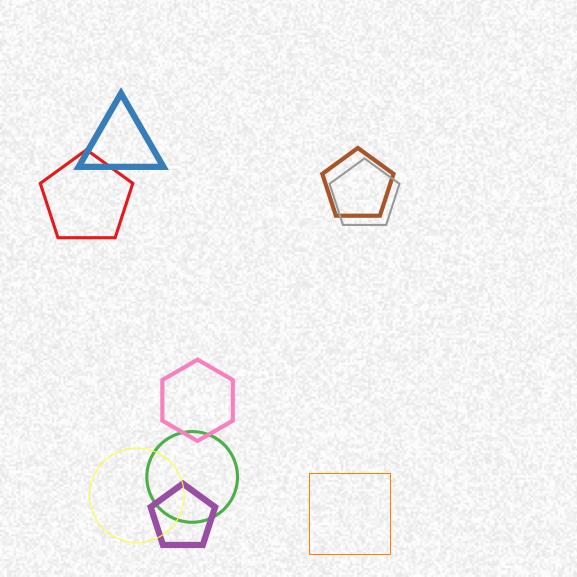[{"shape": "pentagon", "thickness": 1.5, "radius": 0.42, "center": [0.15, 0.656]}, {"shape": "triangle", "thickness": 3, "radius": 0.42, "center": [0.21, 0.753]}, {"shape": "circle", "thickness": 1.5, "radius": 0.39, "center": [0.333, 0.173]}, {"shape": "pentagon", "thickness": 3, "radius": 0.29, "center": [0.317, 0.103]}, {"shape": "square", "thickness": 0.5, "radius": 0.35, "center": [0.605, 0.11]}, {"shape": "circle", "thickness": 0.5, "radius": 0.41, "center": [0.237, 0.141]}, {"shape": "pentagon", "thickness": 2, "radius": 0.32, "center": [0.62, 0.678]}, {"shape": "hexagon", "thickness": 2, "radius": 0.35, "center": [0.342, 0.306]}, {"shape": "pentagon", "thickness": 1, "radius": 0.32, "center": [0.631, 0.661]}]